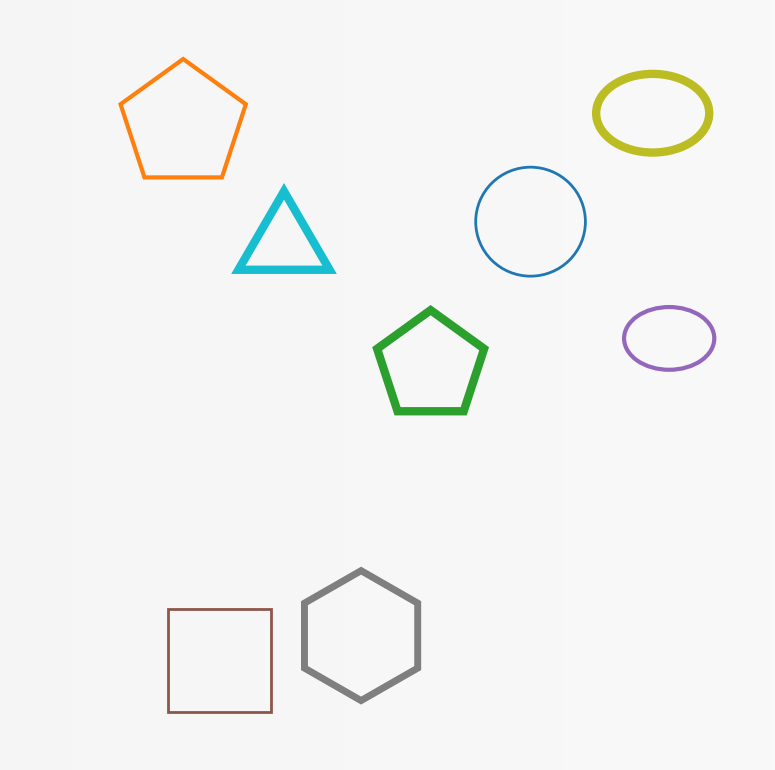[{"shape": "circle", "thickness": 1, "radius": 0.35, "center": [0.685, 0.712]}, {"shape": "pentagon", "thickness": 1.5, "radius": 0.42, "center": [0.236, 0.838]}, {"shape": "pentagon", "thickness": 3, "radius": 0.36, "center": [0.556, 0.525]}, {"shape": "oval", "thickness": 1.5, "radius": 0.29, "center": [0.863, 0.561]}, {"shape": "square", "thickness": 1, "radius": 0.33, "center": [0.283, 0.142]}, {"shape": "hexagon", "thickness": 2.5, "radius": 0.42, "center": [0.466, 0.175]}, {"shape": "oval", "thickness": 3, "radius": 0.36, "center": [0.842, 0.853]}, {"shape": "triangle", "thickness": 3, "radius": 0.34, "center": [0.366, 0.684]}]